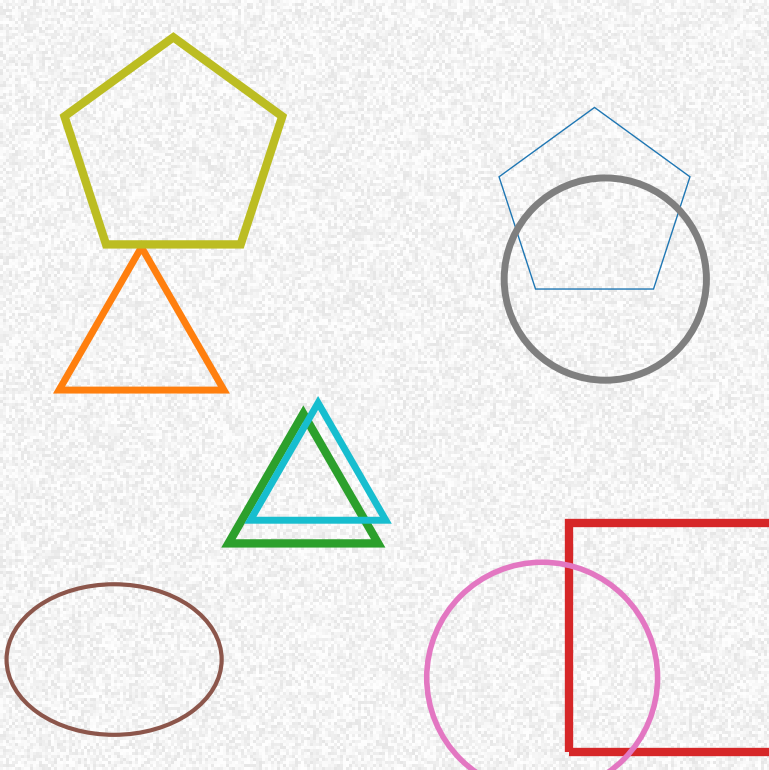[{"shape": "pentagon", "thickness": 0.5, "radius": 0.65, "center": [0.772, 0.73]}, {"shape": "triangle", "thickness": 2.5, "radius": 0.62, "center": [0.184, 0.555]}, {"shape": "triangle", "thickness": 3, "radius": 0.56, "center": [0.394, 0.35]}, {"shape": "square", "thickness": 3, "radius": 0.74, "center": [0.888, 0.172]}, {"shape": "oval", "thickness": 1.5, "radius": 0.7, "center": [0.148, 0.143]}, {"shape": "circle", "thickness": 2, "radius": 0.75, "center": [0.704, 0.12]}, {"shape": "circle", "thickness": 2.5, "radius": 0.66, "center": [0.786, 0.638]}, {"shape": "pentagon", "thickness": 3, "radius": 0.74, "center": [0.225, 0.803]}, {"shape": "triangle", "thickness": 2.5, "radius": 0.51, "center": [0.413, 0.375]}]